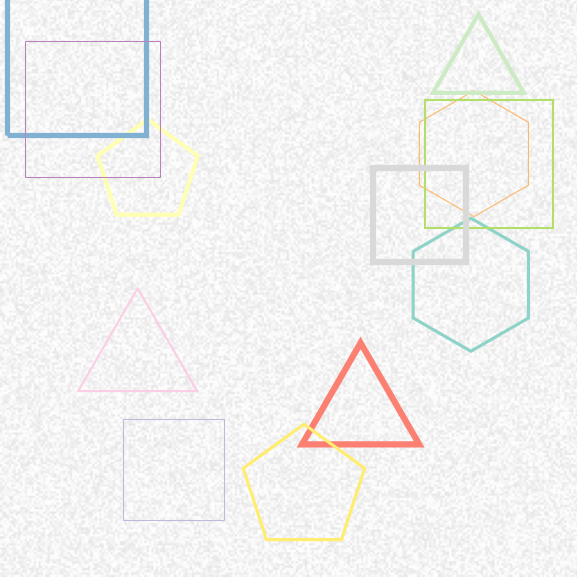[{"shape": "hexagon", "thickness": 1.5, "radius": 0.58, "center": [0.815, 0.506]}, {"shape": "pentagon", "thickness": 2, "radius": 0.46, "center": [0.256, 0.701]}, {"shape": "square", "thickness": 0.5, "radius": 0.44, "center": [0.301, 0.186]}, {"shape": "triangle", "thickness": 3, "radius": 0.59, "center": [0.624, 0.288]}, {"shape": "square", "thickness": 2.5, "radius": 0.6, "center": [0.133, 0.885]}, {"shape": "hexagon", "thickness": 0.5, "radius": 0.55, "center": [0.821, 0.733]}, {"shape": "square", "thickness": 1, "radius": 0.55, "center": [0.847, 0.716]}, {"shape": "triangle", "thickness": 1, "radius": 0.59, "center": [0.238, 0.381]}, {"shape": "square", "thickness": 3, "radius": 0.4, "center": [0.726, 0.626]}, {"shape": "square", "thickness": 0.5, "radius": 0.59, "center": [0.16, 0.81]}, {"shape": "triangle", "thickness": 2, "radius": 0.45, "center": [0.828, 0.884]}, {"shape": "pentagon", "thickness": 1.5, "radius": 0.55, "center": [0.526, 0.154]}]